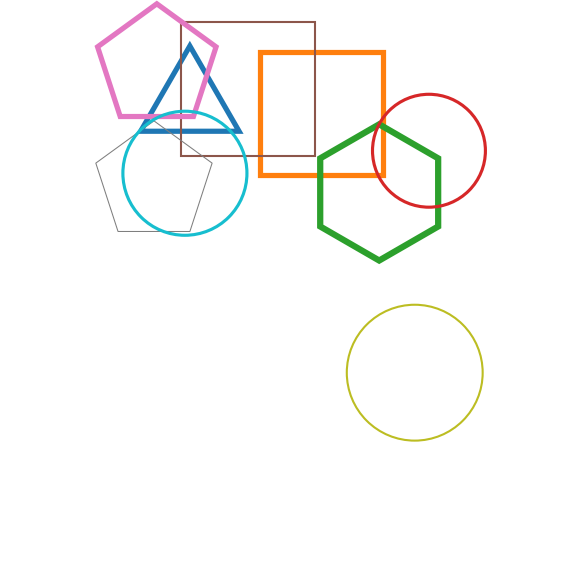[{"shape": "triangle", "thickness": 2.5, "radius": 0.49, "center": [0.329, 0.821]}, {"shape": "square", "thickness": 2.5, "radius": 0.53, "center": [0.557, 0.803]}, {"shape": "hexagon", "thickness": 3, "radius": 0.59, "center": [0.657, 0.666]}, {"shape": "circle", "thickness": 1.5, "radius": 0.49, "center": [0.743, 0.738]}, {"shape": "square", "thickness": 1, "radius": 0.58, "center": [0.429, 0.845]}, {"shape": "pentagon", "thickness": 2.5, "radius": 0.54, "center": [0.272, 0.885]}, {"shape": "pentagon", "thickness": 0.5, "radius": 0.53, "center": [0.267, 0.684]}, {"shape": "circle", "thickness": 1, "radius": 0.59, "center": [0.718, 0.354]}, {"shape": "circle", "thickness": 1.5, "radius": 0.54, "center": [0.32, 0.699]}]